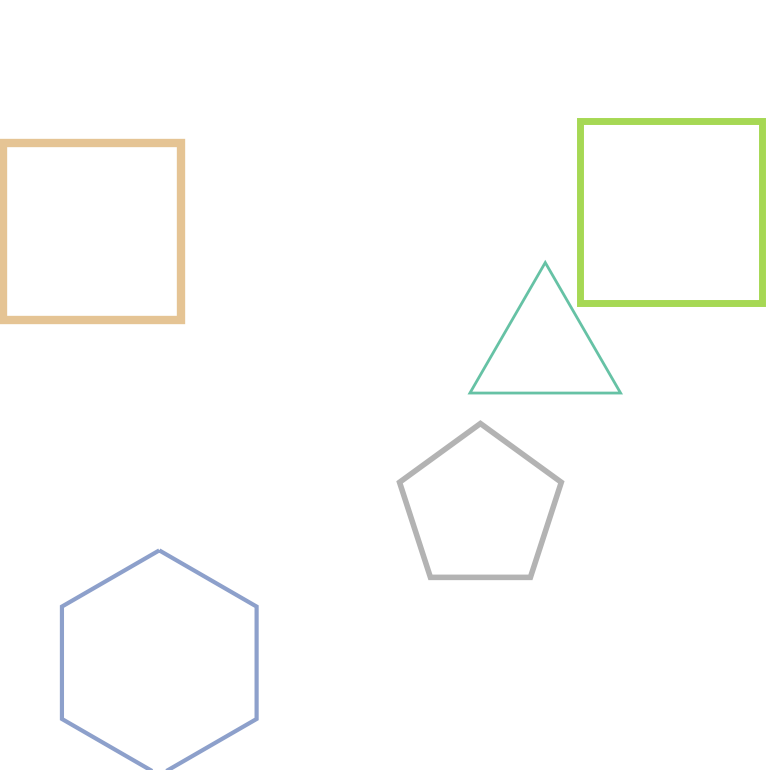[{"shape": "triangle", "thickness": 1, "radius": 0.56, "center": [0.708, 0.546]}, {"shape": "hexagon", "thickness": 1.5, "radius": 0.73, "center": [0.207, 0.139]}, {"shape": "square", "thickness": 2.5, "radius": 0.59, "center": [0.871, 0.725]}, {"shape": "square", "thickness": 3, "radius": 0.58, "center": [0.119, 0.699]}, {"shape": "pentagon", "thickness": 2, "radius": 0.55, "center": [0.624, 0.34]}]